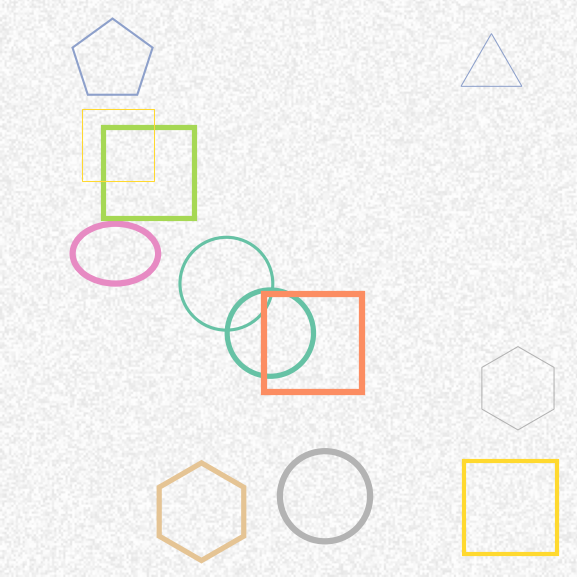[{"shape": "circle", "thickness": 1.5, "radius": 0.4, "center": [0.392, 0.508]}, {"shape": "circle", "thickness": 2.5, "radius": 0.37, "center": [0.468, 0.422]}, {"shape": "square", "thickness": 3, "radius": 0.42, "center": [0.542, 0.405]}, {"shape": "pentagon", "thickness": 1, "radius": 0.36, "center": [0.195, 0.894]}, {"shape": "triangle", "thickness": 0.5, "radius": 0.3, "center": [0.851, 0.88]}, {"shape": "oval", "thickness": 3, "radius": 0.37, "center": [0.2, 0.56]}, {"shape": "square", "thickness": 2.5, "radius": 0.39, "center": [0.258, 0.701]}, {"shape": "square", "thickness": 2, "radius": 0.4, "center": [0.884, 0.12]}, {"shape": "square", "thickness": 0.5, "radius": 0.31, "center": [0.204, 0.748]}, {"shape": "hexagon", "thickness": 2.5, "radius": 0.42, "center": [0.349, 0.113]}, {"shape": "hexagon", "thickness": 0.5, "radius": 0.36, "center": [0.897, 0.327]}, {"shape": "circle", "thickness": 3, "radius": 0.39, "center": [0.563, 0.14]}]